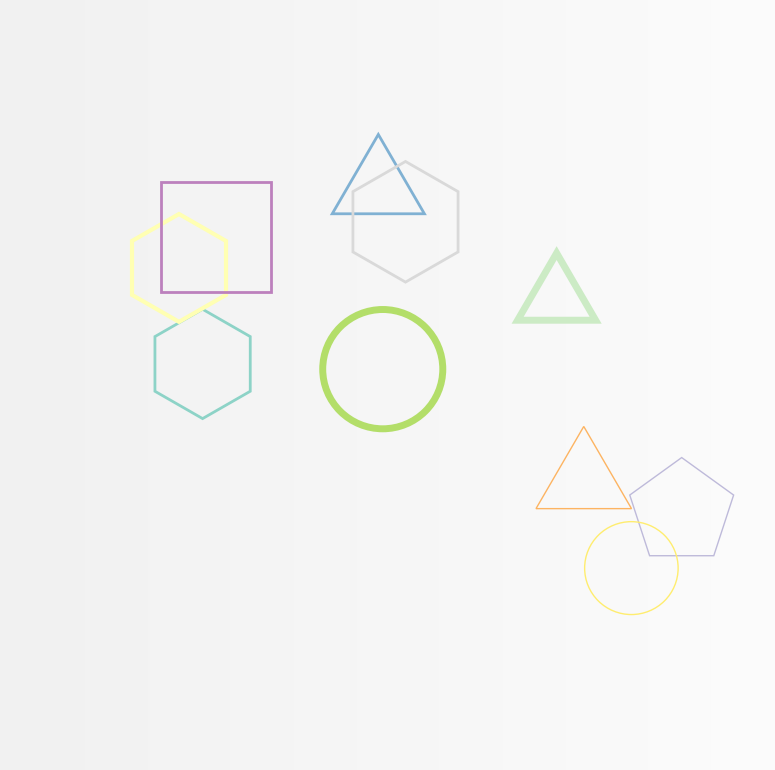[{"shape": "hexagon", "thickness": 1, "radius": 0.35, "center": [0.261, 0.527]}, {"shape": "hexagon", "thickness": 1.5, "radius": 0.35, "center": [0.231, 0.652]}, {"shape": "pentagon", "thickness": 0.5, "radius": 0.35, "center": [0.88, 0.335]}, {"shape": "triangle", "thickness": 1, "radius": 0.34, "center": [0.488, 0.757]}, {"shape": "triangle", "thickness": 0.5, "radius": 0.36, "center": [0.753, 0.375]}, {"shape": "circle", "thickness": 2.5, "radius": 0.39, "center": [0.494, 0.521]}, {"shape": "hexagon", "thickness": 1, "radius": 0.39, "center": [0.523, 0.712]}, {"shape": "square", "thickness": 1, "radius": 0.36, "center": [0.279, 0.692]}, {"shape": "triangle", "thickness": 2.5, "radius": 0.29, "center": [0.718, 0.613]}, {"shape": "circle", "thickness": 0.5, "radius": 0.3, "center": [0.815, 0.262]}]